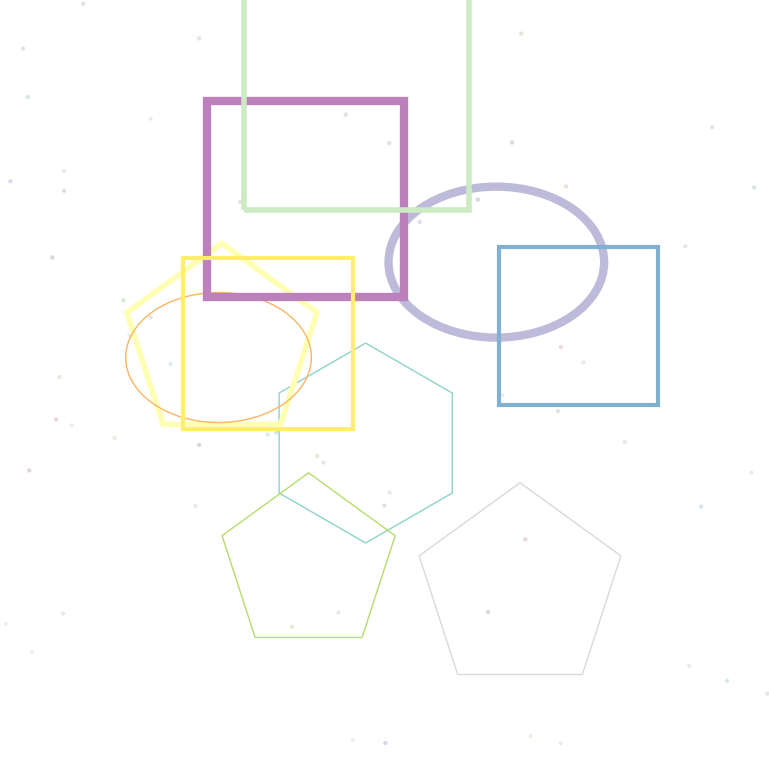[{"shape": "hexagon", "thickness": 0.5, "radius": 0.65, "center": [0.475, 0.425]}, {"shape": "pentagon", "thickness": 2, "radius": 0.65, "center": [0.288, 0.554]}, {"shape": "oval", "thickness": 3, "radius": 0.7, "center": [0.645, 0.66]}, {"shape": "square", "thickness": 1.5, "radius": 0.52, "center": [0.751, 0.577]}, {"shape": "oval", "thickness": 0.5, "radius": 0.6, "center": [0.284, 0.536]}, {"shape": "pentagon", "thickness": 0.5, "radius": 0.59, "center": [0.401, 0.268]}, {"shape": "pentagon", "thickness": 0.5, "radius": 0.69, "center": [0.675, 0.235]}, {"shape": "square", "thickness": 3, "radius": 0.64, "center": [0.397, 0.742]}, {"shape": "square", "thickness": 2, "radius": 0.73, "center": [0.463, 0.874]}, {"shape": "square", "thickness": 1.5, "radius": 0.55, "center": [0.348, 0.553]}]